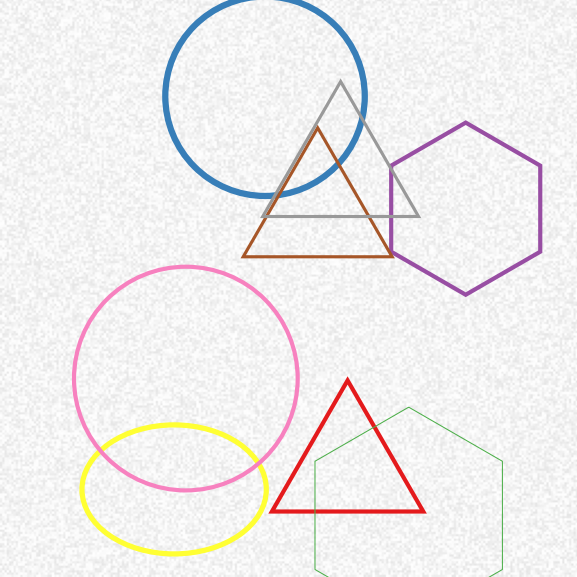[{"shape": "triangle", "thickness": 2, "radius": 0.76, "center": [0.602, 0.189]}, {"shape": "circle", "thickness": 3, "radius": 0.86, "center": [0.459, 0.832]}, {"shape": "hexagon", "thickness": 0.5, "radius": 0.94, "center": [0.708, 0.107]}, {"shape": "hexagon", "thickness": 2, "radius": 0.75, "center": [0.806, 0.638]}, {"shape": "oval", "thickness": 2.5, "radius": 0.8, "center": [0.302, 0.152]}, {"shape": "triangle", "thickness": 1.5, "radius": 0.74, "center": [0.55, 0.629]}, {"shape": "circle", "thickness": 2, "radius": 0.97, "center": [0.322, 0.344]}, {"shape": "triangle", "thickness": 1.5, "radius": 0.78, "center": [0.59, 0.702]}]